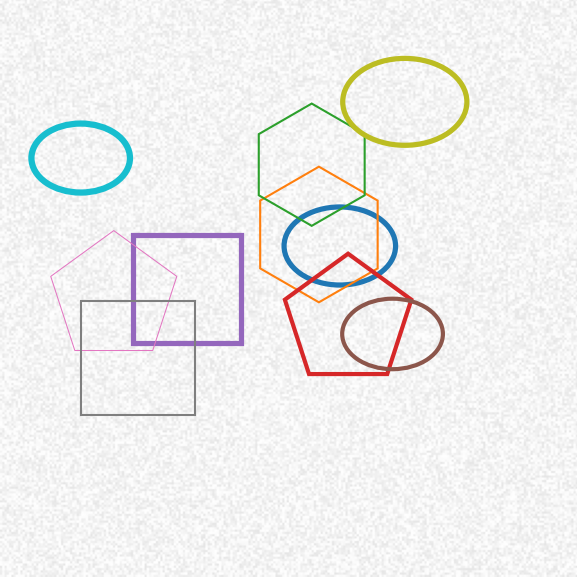[{"shape": "oval", "thickness": 2.5, "radius": 0.48, "center": [0.588, 0.573]}, {"shape": "hexagon", "thickness": 1, "radius": 0.59, "center": [0.552, 0.593]}, {"shape": "hexagon", "thickness": 1, "radius": 0.53, "center": [0.54, 0.714]}, {"shape": "pentagon", "thickness": 2, "radius": 0.58, "center": [0.603, 0.445]}, {"shape": "square", "thickness": 2.5, "radius": 0.47, "center": [0.324, 0.498]}, {"shape": "oval", "thickness": 2, "radius": 0.44, "center": [0.68, 0.421]}, {"shape": "pentagon", "thickness": 0.5, "radius": 0.57, "center": [0.197, 0.485]}, {"shape": "square", "thickness": 1, "radius": 0.49, "center": [0.24, 0.38]}, {"shape": "oval", "thickness": 2.5, "radius": 0.54, "center": [0.701, 0.823]}, {"shape": "oval", "thickness": 3, "radius": 0.43, "center": [0.14, 0.725]}]